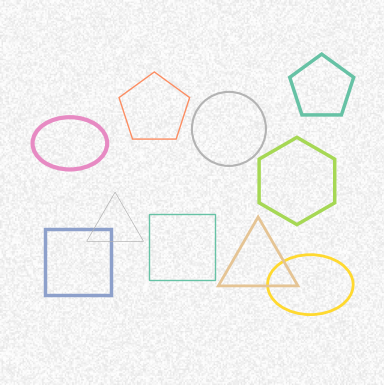[{"shape": "pentagon", "thickness": 2.5, "radius": 0.44, "center": [0.836, 0.772]}, {"shape": "square", "thickness": 1, "radius": 0.43, "center": [0.472, 0.359]}, {"shape": "pentagon", "thickness": 1, "radius": 0.48, "center": [0.401, 0.717]}, {"shape": "square", "thickness": 2.5, "radius": 0.43, "center": [0.203, 0.32]}, {"shape": "oval", "thickness": 3, "radius": 0.48, "center": [0.182, 0.628]}, {"shape": "hexagon", "thickness": 2.5, "radius": 0.57, "center": [0.771, 0.53]}, {"shape": "oval", "thickness": 2, "radius": 0.56, "center": [0.806, 0.261]}, {"shape": "triangle", "thickness": 2, "radius": 0.6, "center": [0.67, 0.317]}, {"shape": "triangle", "thickness": 0.5, "radius": 0.43, "center": [0.299, 0.416]}, {"shape": "circle", "thickness": 1.5, "radius": 0.48, "center": [0.595, 0.665]}]